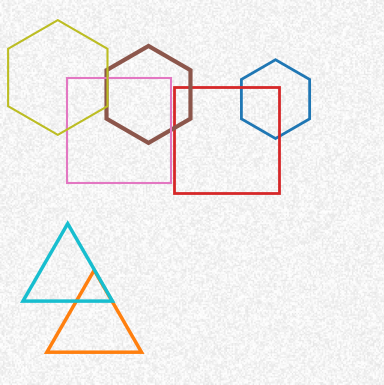[{"shape": "hexagon", "thickness": 2, "radius": 0.51, "center": [0.716, 0.743]}, {"shape": "triangle", "thickness": 2.5, "radius": 0.71, "center": [0.245, 0.156]}, {"shape": "square", "thickness": 2, "radius": 0.68, "center": [0.588, 0.637]}, {"shape": "hexagon", "thickness": 3, "radius": 0.63, "center": [0.386, 0.755]}, {"shape": "square", "thickness": 1.5, "radius": 0.68, "center": [0.31, 0.662]}, {"shape": "hexagon", "thickness": 1.5, "radius": 0.75, "center": [0.15, 0.799]}, {"shape": "triangle", "thickness": 2.5, "radius": 0.67, "center": [0.176, 0.285]}]